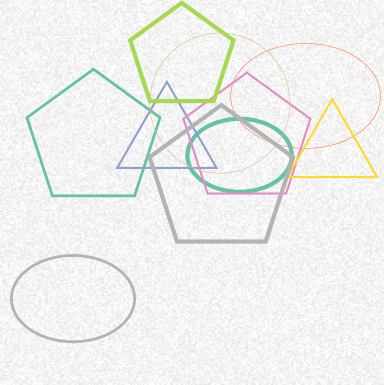[{"shape": "pentagon", "thickness": 2, "radius": 0.91, "center": [0.243, 0.638]}, {"shape": "oval", "thickness": 3, "radius": 0.68, "center": [0.622, 0.597]}, {"shape": "oval", "thickness": 0.5, "radius": 0.97, "center": [0.794, 0.751]}, {"shape": "triangle", "thickness": 1.5, "radius": 0.74, "center": [0.433, 0.638]}, {"shape": "pentagon", "thickness": 1.5, "radius": 0.87, "center": [0.641, 0.638]}, {"shape": "pentagon", "thickness": 3, "radius": 0.71, "center": [0.472, 0.852]}, {"shape": "triangle", "thickness": 1.5, "radius": 0.67, "center": [0.863, 0.608]}, {"shape": "circle", "thickness": 0.5, "radius": 0.91, "center": [0.571, 0.732]}, {"shape": "oval", "thickness": 2, "radius": 0.8, "center": [0.19, 0.224]}, {"shape": "pentagon", "thickness": 3, "radius": 0.98, "center": [0.575, 0.531]}]